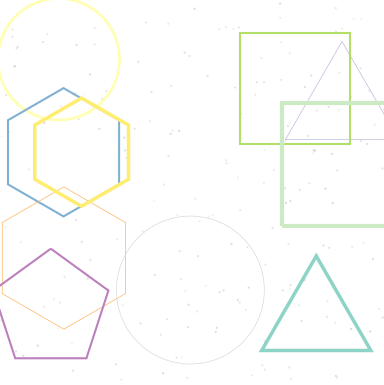[{"shape": "triangle", "thickness": 2.5, "radius": 0.82, "center": [0.821, 0.171]}, {"shape": "circle", "thickness": 2, "radius": 0.79, "center": [0.152, 0.846]}, {"shape": "triangle", "thickness": 0.5, "radius": 0.85, "center": [0.888, 0.722]}, {"shape": "hexagon", "thickness": 1.5, "radius": 0.83, "center": [0.165, 0.604]}, {"shape": "hexagon", "thickness": 0.5, "radius": 0.92, "center": [0.166, 0.33]}, {"shape": "square", "thickness": 1.5, "radius": 0.72, "center": [0.766, 0.77]}, {"shape": "circle", "thickness": 0.5, "radius": 0.96, "center": [0.494, 0.247]}, {"shape": "pentagon", "thickness": 1.5, "radius": 0.79, "center": [0.132, 0.197]}, {"shape": "square", "thickness": 3, "radius": 0.8, "center": [0.893, 0.572]}, {"shape": "hexagon", "thickness": 2.5, "radius": 0.7, "center": [0.212, 0.605]}]